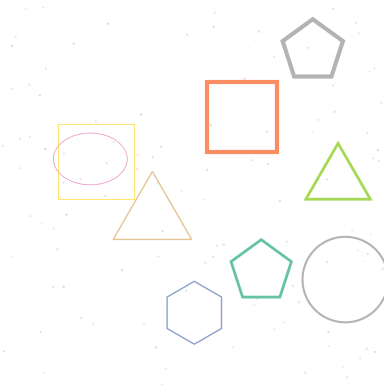[{"shape": "pentagon", "thickness": 2, "radius": 0.41, "center": [0.678, 0.295]}, {"shape": "square", "thickness": 3, "radius": 0.45, "center": [0.629, 0.697]}, {"shape": "hexagon", "thickness": 1, "radius": 0.41, "center": [0.505, 0.188]}, {"shape": "oval", "thickness": 0.5, "radius": 0.48, "center": [0.235, 0.587]}, {"shape": "triangle", "thickness": 2, "radius": 0.48, "center": [0.878, 0.531]}, {"shape": "square", "thickness": 0.5, "radius": 0.49, "center": [0.25, 0.58]}, {"shape": "triangle", "thickness": 1, "radius": 0.59, "center": [0.396, 0.437]}, {"shape": "circle", "thickness": 1.5, "radius": 0.56, "center": [0.897, 0.274]}, {"shape": "pentagon", "thickness": 3, "radius": 0.41, "center": [0.812, 0.868]}]